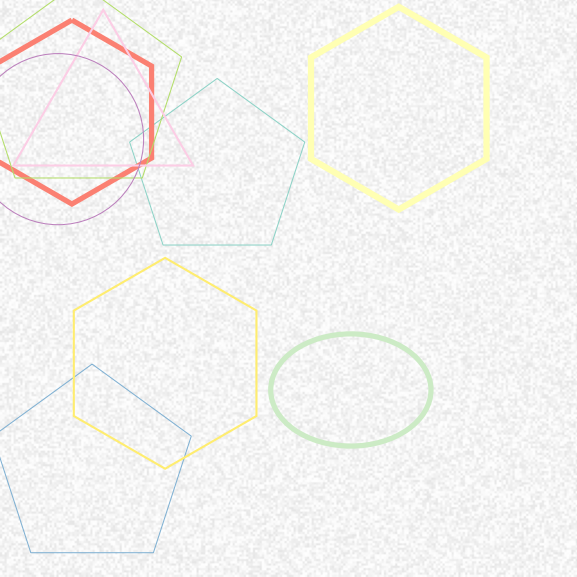[{"shape": "pentagon", "thickness": 0.5, "radius": 0.8, "center": [0.376, 0.704]}, {"shape": "hexagon", "thickness": 3, "radius": 0.88, "center": [0.69, 0.812]}, {"shape": "hexagon", "thickness": 2.5, "radius": 0.8, "center": [0.125, 0.805]}, {"shape": "pentagon", "thickness": 0.5, "radius": 0.9, "center": [0.159, 0.188]}, {"shape": "pentagon", "thickness": 0.5, "radius": 0.94, "center": [0.136, 0.843]}, {"shape": "triangle", "thickness": 1, "radius": 0.9, "center": [0.179, 0.802]}, {"shape": "circle", "thickness": 0.5, "radius": 0.74, "center": [0.101, 0.758]}, {"shape": "oval", "thickness": 2.5, "radius": 0.69, "center": [0.608, 0.324]}, {"shape": "hexagon", "thickness": 1, "radius": 0.91, "center": [0.286, 0.37]}]